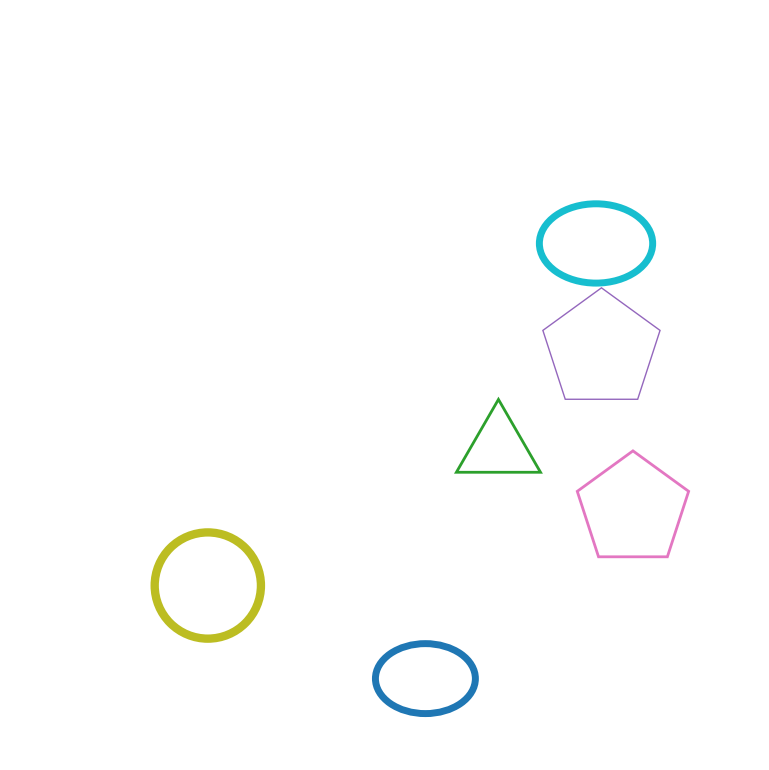[{"shape": "oval", "thickness": 2.5, "radius": 0.32, "center": [0.552, 0.119]}, {"shape": "triangle", "thickness": 1, "radius": 0.32, "center": [0.647, 0.418]}, {"shape": "pentagon", "thickness": 0.5, "radius": 0.4, "center": [0.781, 0.546]}, {"shape": "pentagon", "thickness": 1, "radius": 0.38, "center": [0.822, 0.338]}, {"shape": "circle", "thickness": 3, "radius": 0.34, "center": [0.27, 0.24]}, {"shape": "oval", "thickness": 2.5, "radius": 0.37, "center": [0.774, 0.684]}]